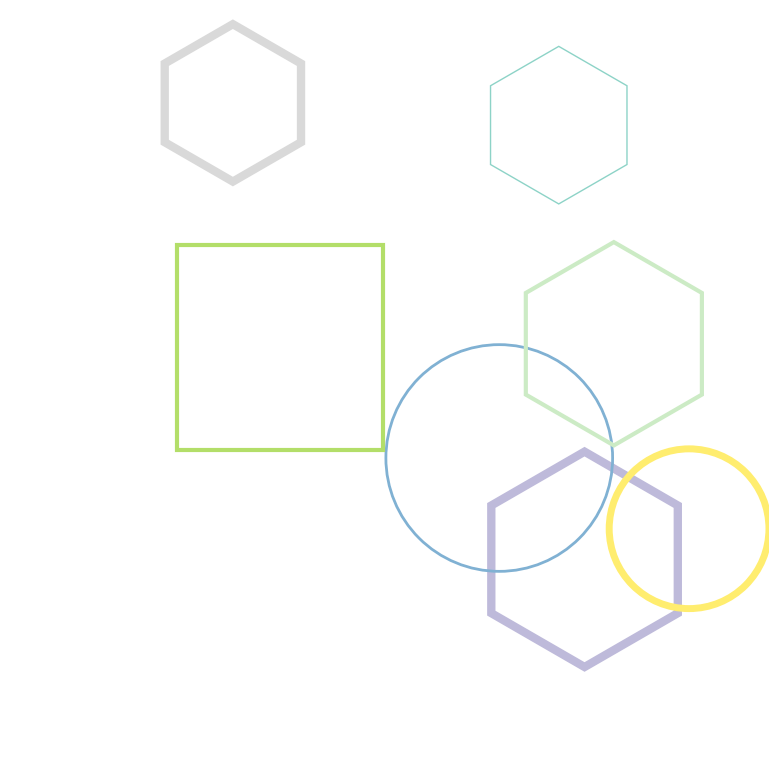[{"shape": "hexagon", "thickness": 0.5, "radius": 0.51, "center": [0.726, 0.837]}, {"shape": "hexagon", "thickness": 3, "radius": 0.7, "center": [0.759, 0.274]}, {"shape": "circle", "thickness": 1, "radius": 0.74, "center": [0.648, 0.405]}, {"shape": "square", "thickness": 1.5, "radius": 0.67, "center": [0.364, 0.549]}, {"shape": "hexagon", "thickness": 3, "radius": 0.51, "center": [0.302, 0.866]}, {"shape": "hexagon", "thickness": 1.5, "radius": 0.66, "center": [0.797, 0.554]}, {"shape": "circle", "thickness": 2.5, "radius": 0.52, "center": [0.895, 0.313]}]